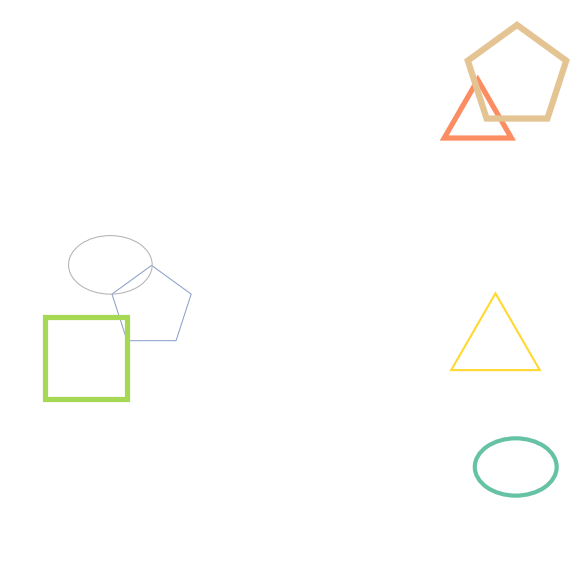[{"shape": "oval", "thickness": 2, "radius": 0.35, "center": [0.893, 0.191]}, {"shape": "triangle", "thickness": 2.5, "radius": 0.34, "center": [0.827, 0.794]}, {"shape": "pentagon", "thickness": 0.5, "radius": 0.36, "center": [0.262, 0.468]}, {"shape": "square", "thickness": 2.5, "radius": 0.35, "center": [0.149, 0.379]}, {"shape": "triangle", "thickness": 1, "radius": 0.44, "center": [0.858, 0.403]}, {"shape": "pentagon", "thickness": 3, "radius": 0.45, "center": [0.895, 0.866]}, {"shape": "oval", "thickness": 0.5, "radius": 0.36, "center": [0.191, 0.541]}]